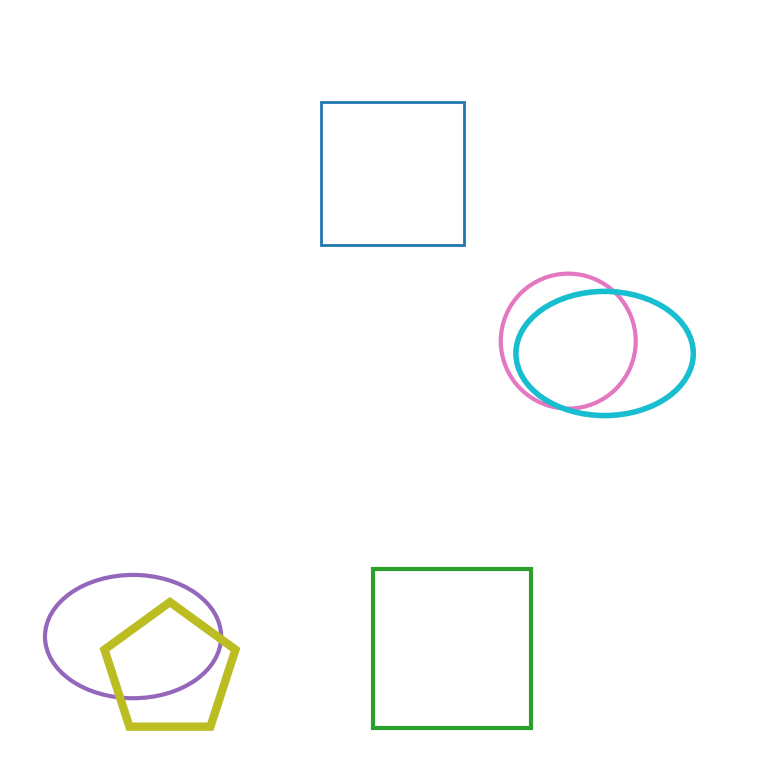[{"shape": "square", "thickness": 1, "radius": 0.46, "center": [0.51, 0.774]}, {"shape": "square", "thickness": 1.5, "radius": 0.52, "center": [0.587, 0.158]}, {"shape": "oval", "thickness": 1.5, "radius": 0.57, "center": [0.173, 0.173]}, {"shape": "circle", "thickness": 1.5, "radius": 0.44, "center": [0.738, 0.557]}, {"shape": "pentagon", "thickness": 3, "radius": 0.45, "center": [0.221, 0.129]}, {"shape": "oval", "thickness": 2, "radius": 0.58, "center": [0.785, 0.541]}]